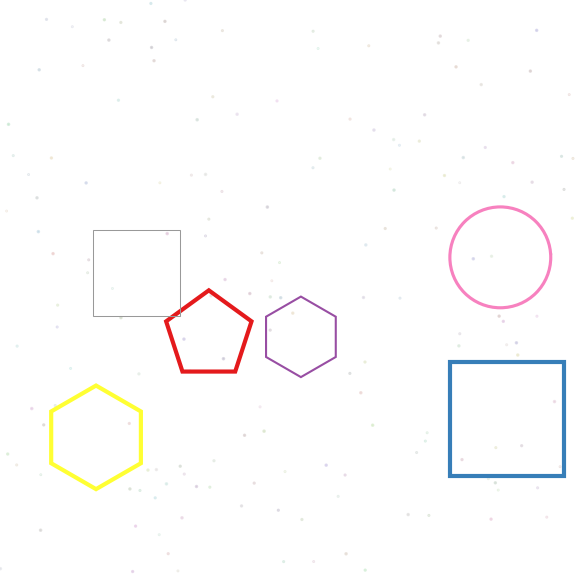[{"shape": "pentagon", "thickness": 2, "radius": 0.39, "center": [0.362, 0.419]}, {"shape": "square", "thickness": 2, "radius": 0.49, "center": [0.878, 0.274]}, {"shape": "hexagon", "thickness": 1, "radius": 0.35, "center": [0.521, 0.416]}, {"shape": "hexagon", "thickness": 2, "radius": 0.45, "center": [0.166, 0.242]}, {"shape": "circle", "thickness": 1.5, "radius": 0.44, "center": [0.866, 0.554]}, {"shape": "square", "thickness": 0.5, "radius": 0.38, "center": [0.236, 0.526]}]